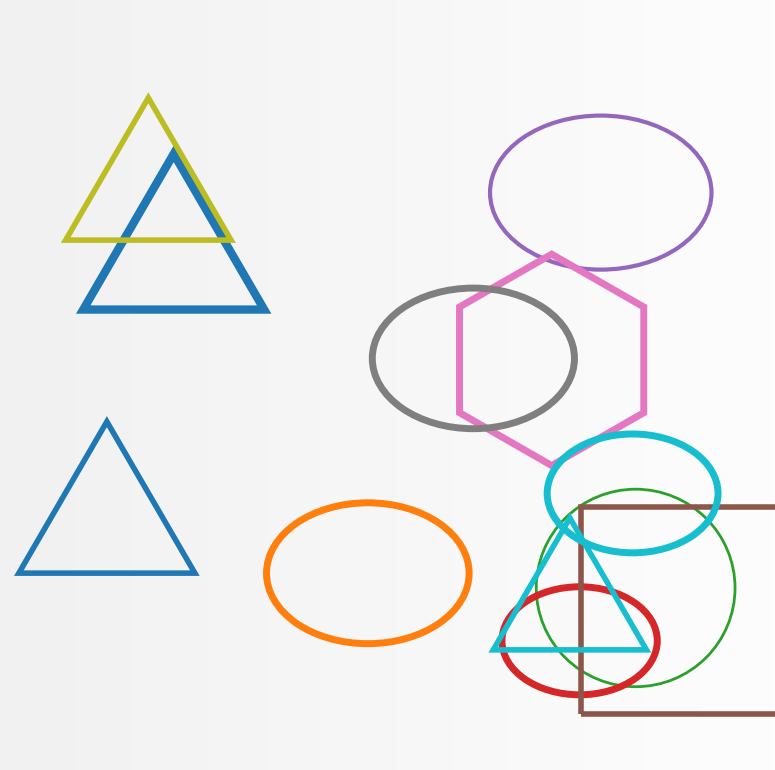[{"shape": "triangle", "thickness": 3, "radius": 0.67, "center": [0.224, 0.665]}, {"shape": "triangle", "thickness": 2, "radius": 0.66, "center": [0.138, 0.321]}, {"shape": "oval", "thickness": 2.5, "radius": 0.65, "center": [0.475, 0.256]}, {"shape": "circle", "thickness": 1, "radius": 0.64, "center": [0.82, 0.236]}, {"shape": "oval", "thickness": 2.5, "radius": 0.5, "center": [0.748, 0.168]}, {"shape": "oval", "thickness": 1.5, "radius": 0.71, "center": [0.775, 0.75]}, {"shape": "square", "thickness": 2, "radius": 0.67, "center": [0.884, 0.207]}, {"shape": "hexagon", "thickness": 2.5, "radius": 0.69, "center": [0.712, 0.533]}, {"shape": "oval", "thickness": 2.5, "radius": 0.65, "center": [0.611, 0.535]}, {"shape": "triangle", "thickness": 2, "radius": 0.62, "center": [0.191, 0.75]}, {"shape": "triangle", "thickness": 2, "radius": 0.57, "center": [0.735, 0.213]}, {"shape": "oval", "thickness": 2.5, "radius": 0.55, "center": [0.816, 0.359]}]